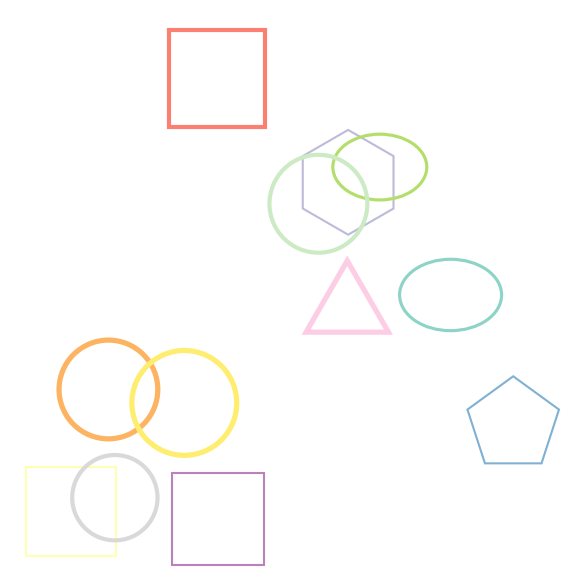[{"shape": "oval", "thickness": 1.5, "radius": 0.44, "center": [0.78, 0.488]}, {"shape": "square", "thickness": 1, "radius": 0.39, "center": [0.123, 0.114]}, {"shape": "hexagon", "thickness": 1, "radius": 0.45, "center": [0.603, 0.683]}, {"shape": "square", "thickness": 2, "radius": 0.42, "center": [0.376, 0.864]}, {"shape": "pentagon", "thickness": 1, "radius": 0.42, "center": [0.889, 0.264]}, {"shape": "circle", "thickness": 2.5, "radius": 0.43, "center": [0.188, 0.325]}, {"shape": "oval", "thickness": 1.5, "radius": 0.41, "center": [0.658, 0.71]}, {"shape": "triangle", "thickness": 2.5, "radius": 0.41, "center": [0.601, 0.465]}, {"shape": "circle", "thickness": 2, "radius": 0.37, "center": [0.199, 0.137]}, {"shape": "square", "thickness": 1, "radius": 0.4, "center": [0.378, 0.101]}, {"shape": "circle", "thickness": 2, "radius": 0.42, "center": [0.551, 0.646]}, {"shape": "circle", "thickness": 2.5, "radius": 0.45, "center": [0.319, 0.301]}]